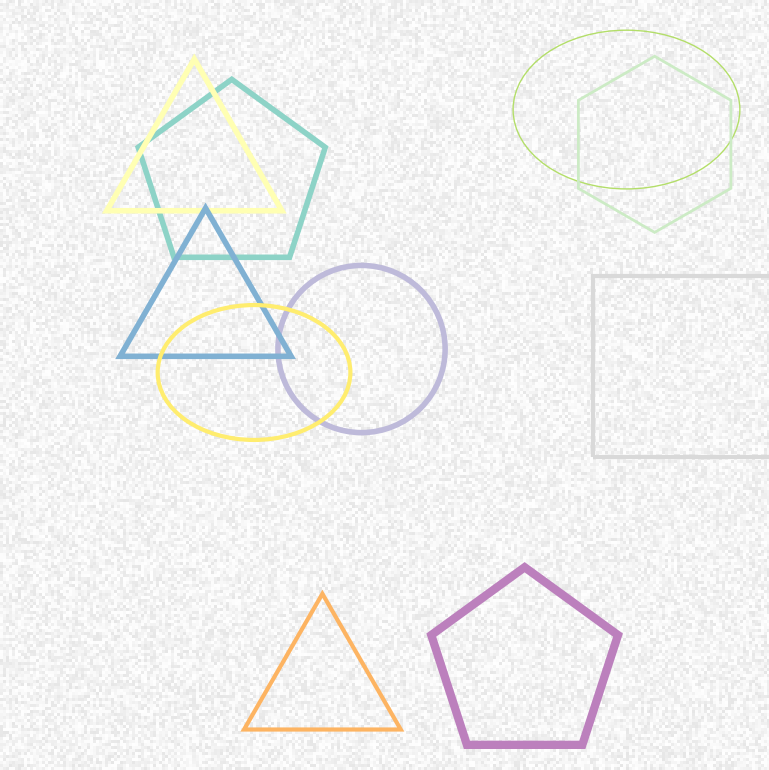[{"shape": "pentagon", "thickness": 2, "radius": 0.64, "center": [0.301, 0.769]}, {"shape": "triangle", "thickness": 2, "radius": 0.66, "center": [0.252, 0.792]}, {"shape": "circle", "thickness": 2, "radius": 0.54, "center": [0.47, 0.547]}, {"shape": "triangle", "thickness": 2, "radius": 0.64, "center": [0.267, 0.601]}, {"shape": "triangle", "thickness": 1.5, "radius": 0.59, "center": [0.419, 0.111]}, {"shape": "oval", "thickness": 0.5, "radius": 0.74, "center": [0.814, 0.858]}, {"shape": "square", "thickness": 1.5, "radius": 0.59, "center": [0.888, 0.524]}, {"shape": "pentagon", "thickness": 3, "radius": 0.64, "center": [0.681, 0.136]}, {"shape": "hexagon", "thickness": 1, "radius": 0.57, "center": [0.85, 0.813]}, {"shape": "oval", "thickness": 1.5, "radius": 0.63, "center": [0.33, 0.516]}]